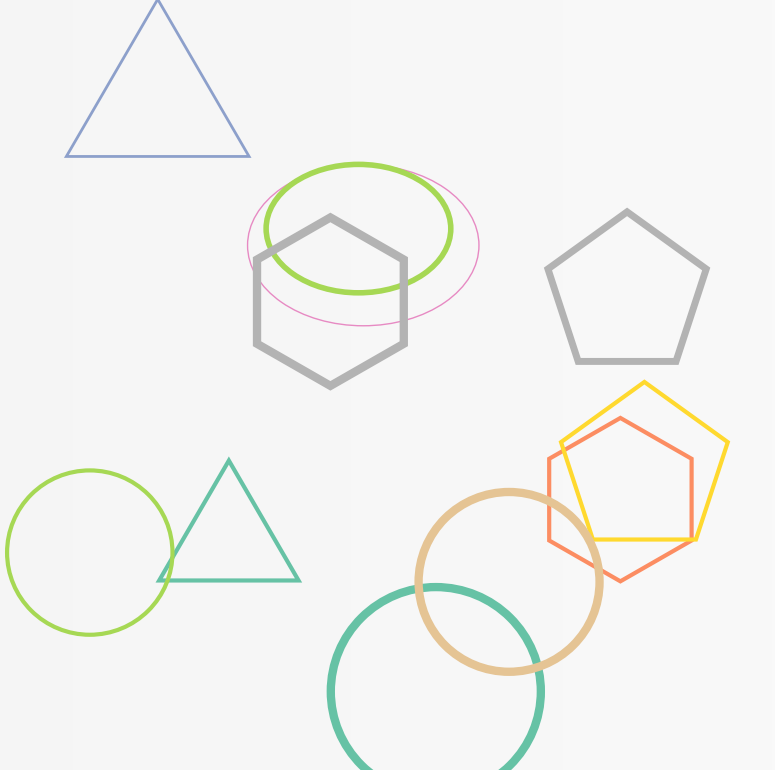[{"shape": "triangle", "thickness": 1.5, "radius": 0.52, "center": [0.295, 0.298]}, {"shape": "circle", "thickness": 3, "radius": 0.68, "center": [0.562, 0.102]}, {"shape": "hexagon", "thickness": 1.5, "radius": 0.53, "center": [0.801, 0.351]}, {"shape": "triangle", "thickness": 1, "radius": 0.68, "center": [0.204, 0.865]}, {"shape": "oval", "thickness": 0.5, "radius": 0.75, "center": [0.469, 0.681]}, {"shape": "oval", "thickness": 2, "radius": 0.6, "center": [0.463, 0.703]}, {"shape": "circle", "thickness": 1.5, "radius": 0.53, "center": [0.116, 0.282]}, {"shape": "pentagon", "thickness": 1.5, "radius": 0.57, "center": [0.831, 0.391]}, {"shape": "circle", "thickness": 3, "radius": 0.58, "center": [0.657, 0.244]}, {"shape": "hexagon", "thickness": 3, "radius": 0.55, "center": [0.426, 0.608]}, {"shape": "pentagon", "thickness": 2.5, "radius": 0.54, "center": [0.809, 0.617]}]